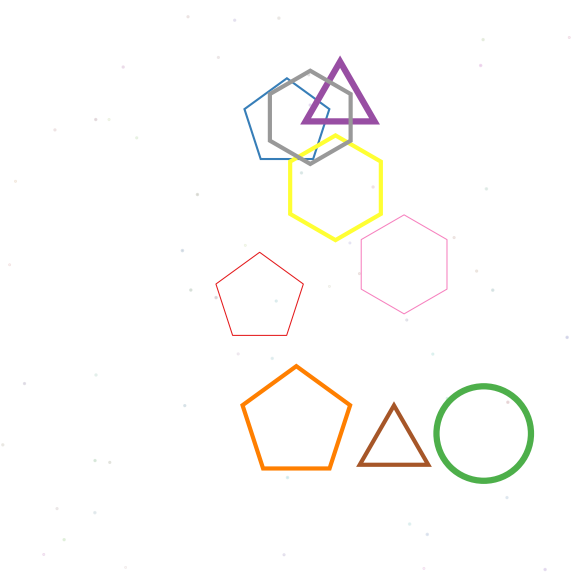[{"shape": "pentagon", "thickness": 0.5, "radius": 0.4, "center": [0.45, 0.483]}, {"shape": "pentagon", "thickness": 1, "radius": 0.39, "center": [0.497, 0.786]}, {"shape": "circle", "thickness": 3, "radius": 0.41, "center": [0.838, 0.248]}, {"shape": "triangle", "thickness": 3, "radius": 0.34, "center": [0.589, 0.823]}, {"shape": "pentagon", "thickness": 2, "radius": 0.49, "center": [0.513, 0.267]}, {"shape": "hexagon", "thickness": 2, "radius": 0.45, "center": [0.581, 0.674]}, {"shape": "triangle", "thickness": 2, "radius": 0.34, "center": [0.682, 0.229]}, {"shape": "hexagon", "thickness": 0.5, "radius": 0.43, "center": [0.7, 0.541]}, {"shape": "hexagon", "thickness": 2, "radius": 0.4, "center": [0.537, 0.796]}]